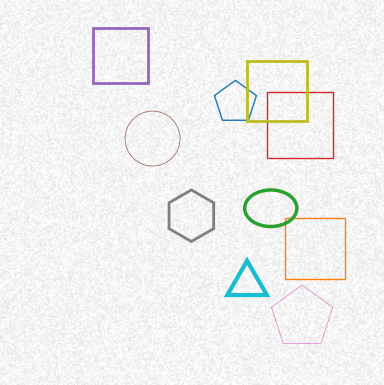[{"shape": "pentagon", "thickness": 1, "radius": 0.29, "center": [0.612, 0.734]}, {"shape": "square", "thickness": 1, "radius": 0.39, "center": [0.818, 0.355]}, {"shape": "oval", "thickness": 2.5, "radius": 0.34, "center": [0.703, 0.459]}, {"shape": "square", "thickness": 1, "radius": 0.42, "center": [0.779, 0.675]}, {"shape": "square", "thickness": 2, "radius": 0.36, "center": [0.313, 0.857]}, {"shape": "circle", "thickness": 0.5, "radius": 0.36, "center": [0.396, 0.64]}, {"shape": "pentagon", "thickness": 0.5, "radius": 0.42, "center": [0.785, 0.176]}, {"shape": "hexagon", "thickness": 2, "radius": 0.33, "center": [0.497, 0.44]}, {"shape": "square", "thickness": 2, "radius": 0.39, "center": [0.719, 0.764]}, {"shape": "triangle", "thickness": 3, "radius": 0.3, "center": [0.642, 0.263]}]